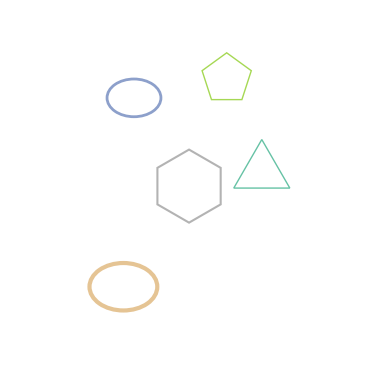[{"shape": "triangle", "thickness": 1, "radius": 0.42, "center": [0.68, 0.554]}, {"shape": "oval", "thickness": 2, "radius": 0.35, "center": [0.348, 0.746]}, {"shape": "pentagon", "thickness": 1, "radius": 0.34, "center": [0.589, 0.796]}, {"shape": "oval", "thickness": 3, "radius": 0.44, "center": [0.32, 0.255]}, {"shape": "hexagon", "thickness": 1.5, "radius": 0.47, "center": [0.491, 0.517]}]